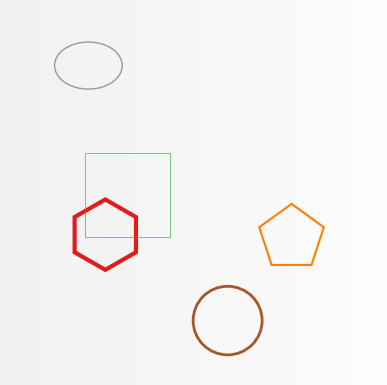[{"shape": "hexagon", "thickness": 3, "radius": 0.46, "center": [0.272, 0.39]}, {"shape": "square", "thickness": 0.5, "radius": 0.55, "center": [0.33, 0.493]}, {"shape": "pentagon", "thickness": 1.5, "radius": 0.44, "center": [0.752, 0.383]}, {"shape": "circle", "thickness": 2, "radius": 0.45, "center": [0.587, 0.167]}, {"shape": "oval", "thickness": 1, "radius": 0.44, "center": [0.228, 0.83]}]